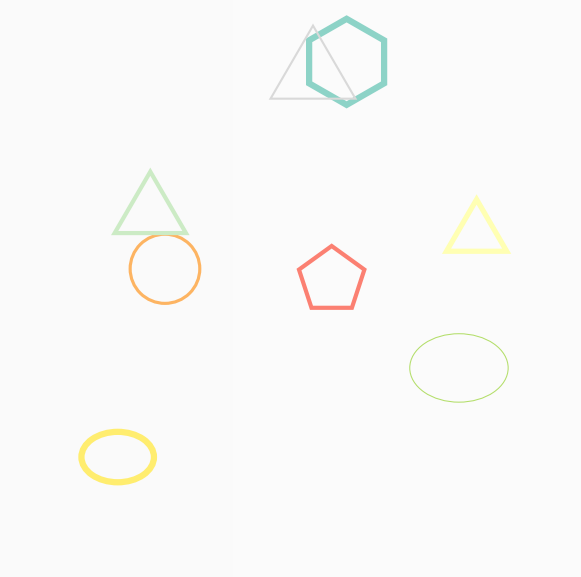[{"shape": "hexagon", "thickness": 3, "radius": 0.37, "center": [0.596, 0.892]}, {"shape": "triangle", "thickness": 2.5, "radius": 0.3, "center": [0.82, 0.594]}, {"shape": "pentagon", "thickness": 2, "radius": 0.3, "center": [0.571, 0.514]}, {"shape": "circle", "thickness": 1.5, "radius": 0.3, "center": [0.284, 0.534]}, {"shape": "oval", "thickness": 0.5, "radius": 0.42, "center": [0.79, 0.362]}, {"shape": "triangle", "thickness": 1, "radius": 0.42, "center": [0.538, 0.87]}, {"shape": "triangle", "thickness": 2, "radius": 0.35, "center": [0.259, 0.631]}, {"shape": "oval", "thickness": 3, "radius": 0.31, "center": [0.202, 0.208]}]